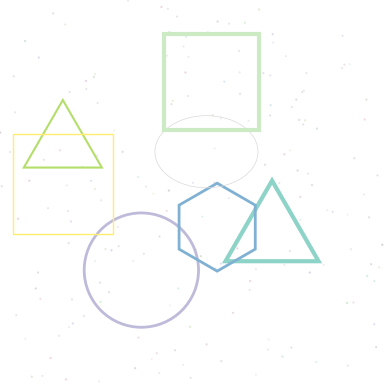[{"shape": "triangle", "thickness": 3, "radius": 0.7, "center": [0.707, 0.391]}, {"shape": "circle", "thickness": 2, "radius": 0.74, "center": [0.367, 0.298]}, {"shape": "hexagon", "thickness": 2, "radius": 0.57, "center": [0.564, 0.41]}, {"shape": "triangle", "thickness": 1.5, "radius": 0.58, "center": [0.163, 0.623]}, {"shape": "oval", "thickness": 0.5, "radius": 0.67, "center": [0.536, 0.606]}, {"shape": "square", "thickness": 3, "radius": 0.62, "center": [0.55, 0.786]}, {"shape": "square", "thickness": 1, "radius": 0.65, "center": [0.164, 0.521]}]